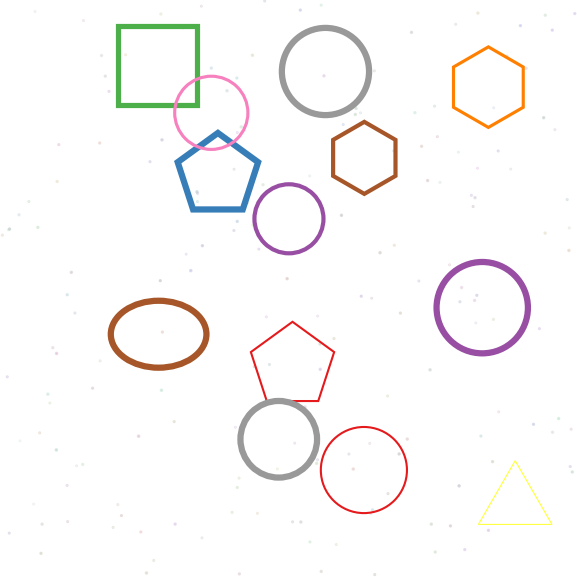[{"shape": "pentagon", "thickness": 1, "radius": 0.38, "center": [0.507, 0.366]}, {"shape": "circle", "thickness": 1, "radius": 0.37, "center": [0.63, 0.185]}, {"shape": "pentagon", "thickness": 3, "radius": 0.37, "center": [0.377, 0.696]}, {"shape": "square", "thickness": 2.5, "radius": 0.34, "center": [0.272, 0.886]}, {"shape": "circle", "thickness": 2, "radius": 0.3, "center": [0.5, 0.62]}, {"shape": "circle", "thickness": 3, "radius": 0.4, "center": [0.835, 0.466]}, {"shape": "hexagon", "thickness": 1.5, "radius": 0.35, "center": [0.846, 0.848]}, {"shape": "triangle", "thickness": 0.5, "radius": 0.37, "center": [0.892, 0.128]}, {"shape": "oval", "thickness": 3, "radius": 0.41, "center": [0.275, 0.42]}, {"shape": "hexagon", "thickness": 2, "radius": 0.31, "center": [0.631, 0.726]}, {"shape": "circle", "thickness": 1.5, "radius": 0.32, "center": [0.366, 0.804]}, {"shape": "circle", "thickness": 3, "radius": 0.38, "center": [0.564, 0.875]}, {"shape": "circle", "thickness": 3, "radius": 0.33, "center": [0.483, 0.238]}]